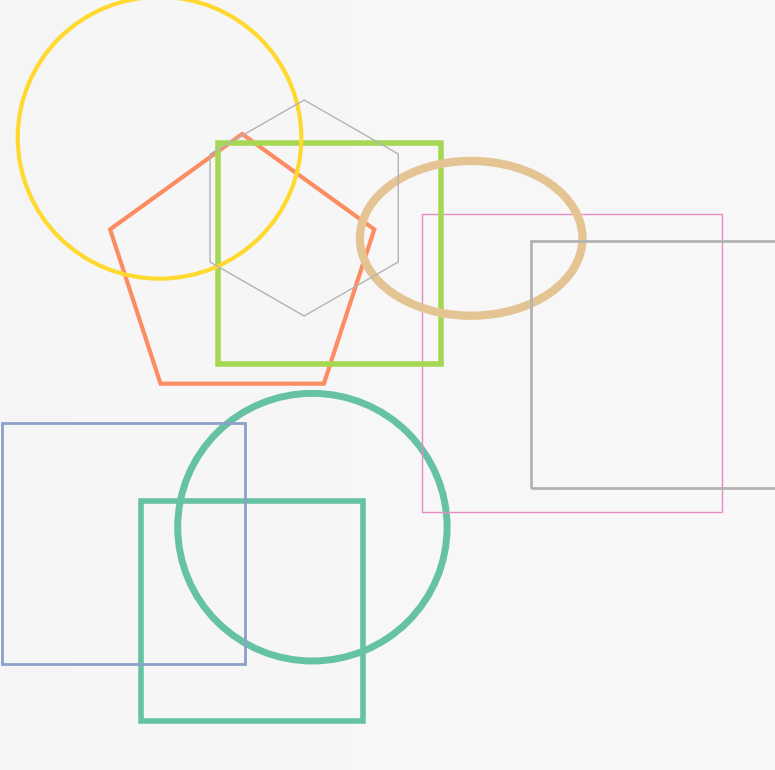[{"shape": "circle", "thickness": 2.5, "radius": 0.87, "center": [0.403, 0.315]}, {"shape": "square", "thickness": 2, "radius": 0.72, "center": [0.325, 0.206]}, {"shape": "pentagon", "thickness": 1.5, "radius": 0.9, "center": [0.313, 0.647]}, {"shape": "square", "thickness": 1, "radius": 0.78, "center": [0.16, 0.294]}, {"shape": "square", "thickness": 0.5, "radius": 0.97, "center": [0.738, 0.529]}, {"shape": "square", "thickness": 2, "radius": 0.72, "center": [0.425, 0.671]}, {"shape": "circle", "thickness": 1.5, "radius": 0.91, "center": [0.206, 0.821]}, {"shape": "oval", "thickness": 3, "radius": 0.72, "center": [0.608, 0.69]}, {"shape": "square", "thickness": 1, "radius": 0.8, "center": [0.846, 0.527]}, {"shape": "hexagon", "thickness": 0.5, "radius": 0.7, "center": [0.392, 0.73]}]